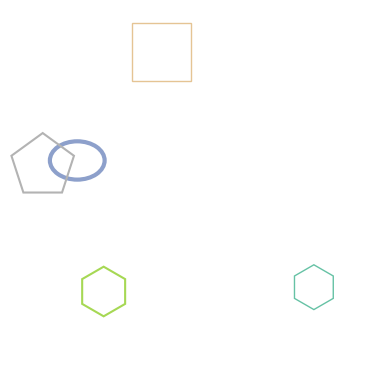[{"shape": "hexagon", "thickness": 1, "radius": 0.29, "center": [0.815, 0.254]}, {"shape": "oval", "thickness": 3, "radius": 0.36, "center": [0.201, 0.583]}, {"shape": "hexagon", "thickness": 1.5, "radius": 0.32, "center": [0.269, 0.243]}, {"shape": "square", "thickness": 1, "radius": 0.38, "center": [0.419, 0.864]}, {"shape": "pentagon", "thickness": 1.5, "radius": 0.43, "center": [0.111, 0.569]}]